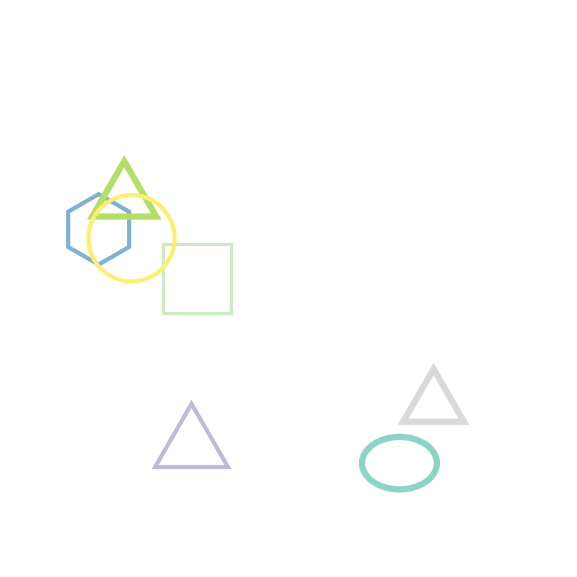[{"shape": "oval", "thickness": 3, "radius": 0.32, "center": [0.692, 0.197]}, {"shape": "triangle", "thickness": 2, "radius": 0.36, "center": [0.332, 0.227]}, {"shape": "hexagon", "thickness": 2, "radius": 0.3, "center": [0.171, 0.602]}, {"shape": "triangle", "thickness": 3, "radius": 0.32, "center": [0.215, 0.656]}, {"shape": "triangle", "thickness": 3, "radius": 0.3, "center": [0.751, 0.299]}, {"shape": "square", "thickness": 1.5, "radius": 0.3, "center": [0.342, 0.517]}, {"shape": "circle", "thickness": 2, "radius": 0.37, "center": [0.228, 0.587]}]